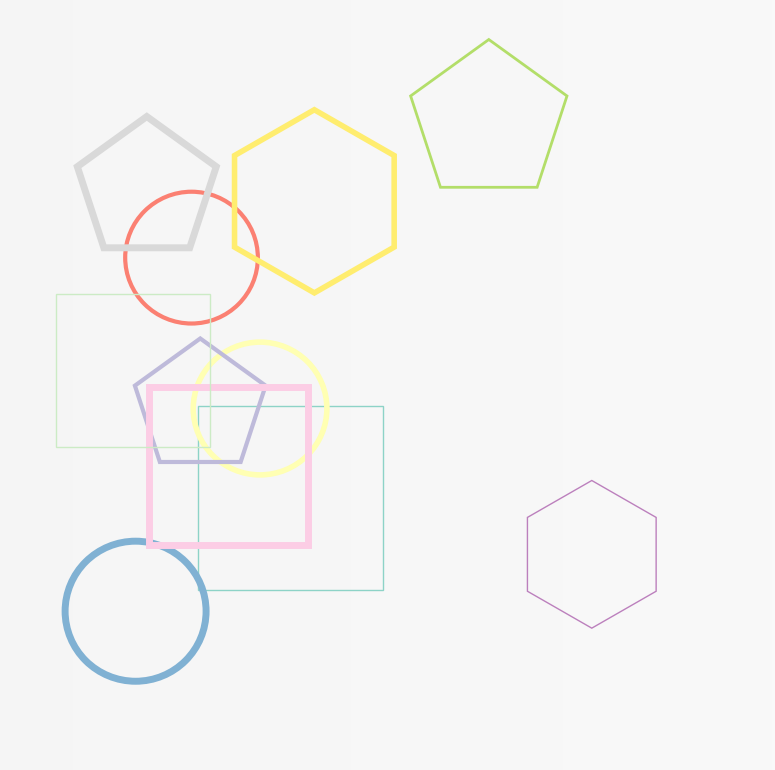[{"shape": "square", "thickness": 0.5, "radius": 0.6, "center": [0.374, 0.354]}, {"shape": "circle", "thickness": 2, "radius": 0.43, "center": [0.336, 0.469]}, {"shape": "pentagon", "thickness": 1.5, "radius": 0.44, "center": [0.258, 0.472]}, {"shape": "circle", "thickness": 1.5, "radius": 0.43, "center": [0.247, 0.665]}, {"shape": "circle", "thickness": 2.5, "radius": 0.45, "center": [0.175, 0.206]}, {"shape": "pentagon", "thickness": 1, "radius": 0.53, "center": [0.631, 0.843]}, {"shape": "square", "thickness": 2.5, "radius": 0.51, "center": [0.295, 0.394]}, {"shape": "pentagon", "thickness": 2.5, "radius": 0.47, "center": [0.189, 0.754]}, {"shape": "hexagon", "thickness": 0.5, "radius": 0.48, "center": [0.764, 0.28]}, {"shape": "square", "thickness": 0.5, "radius": 0.5, "center": [0.172, 0.519]}, {"shape": "hexagon", "thickness": 2, "radius": 0.59, "center": [0.406, 0.739]}]